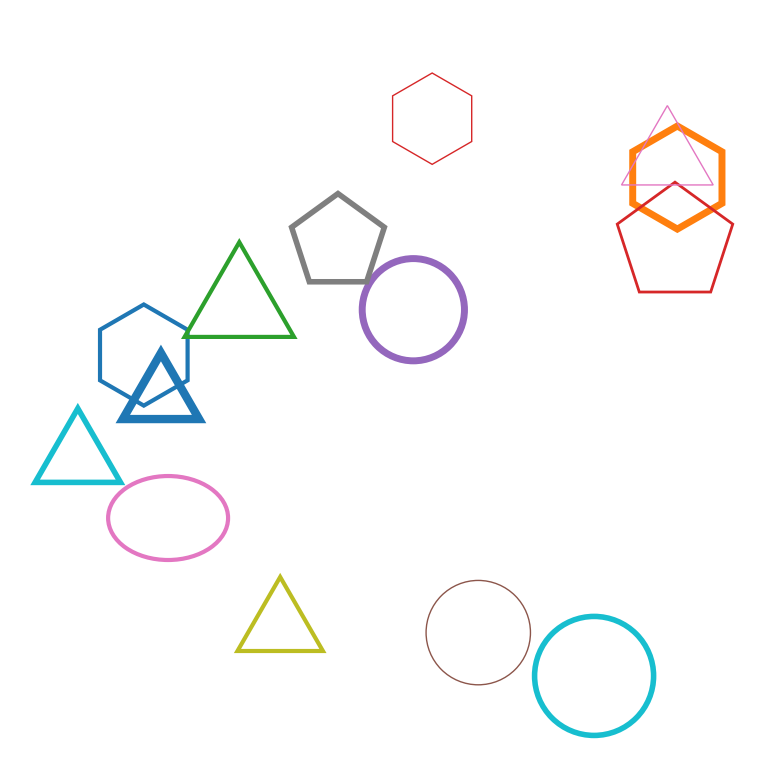[{"shape": "hexagon", "thickness": 1.5, "radius": 0.33, "center": [0.187, 0.539]}, {"shape": "triangle", "thickness": 3, "radius": 0.29, "center": [0.209, 0.484]}, {"shape": "hexagon", "thickness": 2.5, "radius": 0.33, "center": [0.88, 0.769]}, {"shape": "triangle", "thickness": 1.5, "radius": 0.41, "center": [0.311, 0.603]}, {"shape": "pentagon", "thickness": 1, "radius": 0.39, "center": [0.877, 0.685]}, {"shape": "hexagon", "thickness": 0.5, "radius": 0.3, "center": [0.561, 0.846]}, {"shape": "circle", "thickness": 2.5, "radius": 0.33, "center": [0.537, 0.598]}, {"shape": "circle", "thickness": 0.5, "radius": 0.34, "center": [0.621, 0.178]}, {"shape": "triangle", "thickness": 0.5, "radius": 0.34, "center": [0.867, 0.794]}, {"shape": "oval", "thickness": 1.5, "radius": 0.39, "center": [0.218, 0.327]}, {"shape": "pentagon", "thickness": 2, "radius": 0.32, "center": [0.439, 0.685]}, {"shape": "triangle", "thickness": 1.5, "radius": 0.32, "center": [0.364, 0.187]}, {"shape": "triangle", "thickness": 2, "radius": 0.32, "center": [0.101, 0.406]}, {"shape": "circle", "thickness": 2, "radius": 0.39, "center": [0.772, 0.122]}]